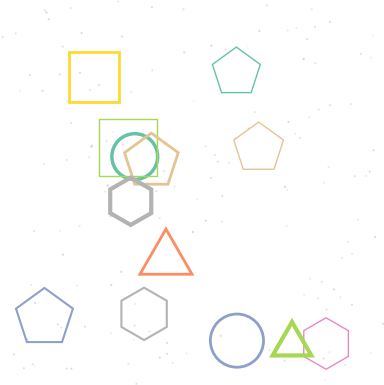[{"shape": "pentagon", "thickness": 1, "radius": 0.33, "center": [0.614, 0.812]}, {"shape": "circle", "thickness": 2.5, "radius": 0.3, "center": [0.35, 0.593]}, {"shape": "triangle", "thickness": 2, "radius": 0.39, "center": [0.431, 0.327]}, {"shape": "pentagon", "thickness": 1.5, "radius": 0.39, "center": [0.115, 0.174]}, {"shape": "circle", "thickness": 2, "radius": 0.35, "center": [0.615, 0.115]}, {"shape": "hexagon", "thickness": 1, "radius": 0.33, "center": [0.847, 0.108]}, {"shape": "triangle", "thickness": 3, "radius": 0.29, "center": [0.758, 0.106]}, {"shape": "square", "thickness": 1, "radius": 0.37, "center": [0.333, 0.617]}, {"shape": "square", "thickness": 2, "radius": 0.33, "center": [0.244, 0.799]}, {"shape": "pentagon", "thickness": 2, "radius": 0.37, "center": [0.393, 0.581]}, {"shape": "pentagon", "thickness": 1, "radius": 0.34, "center": [0.672, 0.615]}, {"shape": "hexagon", "thickness": 1.5, "radius": 0.34, "center": [0.374, 0.185]}, {"shape": "hexagon", "thickness": 3, "radius": 0.31, "center": [0.34, 0.477]}]